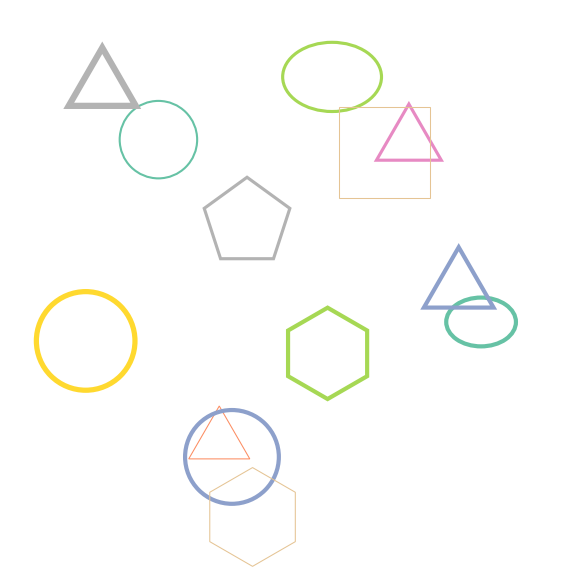[{"shape": "oval", "thickness": 2, "radius": 0.3, "center": [0.833, 0.442]}, {"shape": "circle", "thickness": 1, "radius": 0.34, "center": [0.274, 0.757]}, {"shape": "triangle", "thickness": 0.5, "radius": 0.31, "center": [0.38, 0.235]}, {"shape": "circle", "thickness": 2, "radius": 0.41, "center": [0.402, 0.208]}, {"shape": "triangle", "thickness": 2, "radius": 0.35, "center": [0.794, 0.501]}, {"shape": "triangle", "thickness": 1.5, "radius": 0.32, "center": [0.708, 0.754]}, {"shape": "hexagon", "thickness": 2, "radius": 0.4, "center": [0.567, 0.387]}, {"shape": "oval", "thickness": 1.5, "radius": 0.43, "center": [0.575, 0.866]}, {"shape": "circle", "thickness": 2.5, "radius": 0.43, "center": [0.148, 0.409]}, {"shape": "square", "thickness": 0.5, "radius": 0.39, "center": [0.666, 0.735]}, {"shape": "hexagon", "thickness": 0.5, "radius": 0.43, "center": [0.437, 0.104]}, {"shape": "pentagon", "thickness": 1.5, "radius": 0.39, "center": [0.428, 0.614]}, {"shape": "triangle", "thickness": 3, "radius": 0.34, "center": [0.177, 0.849]}]